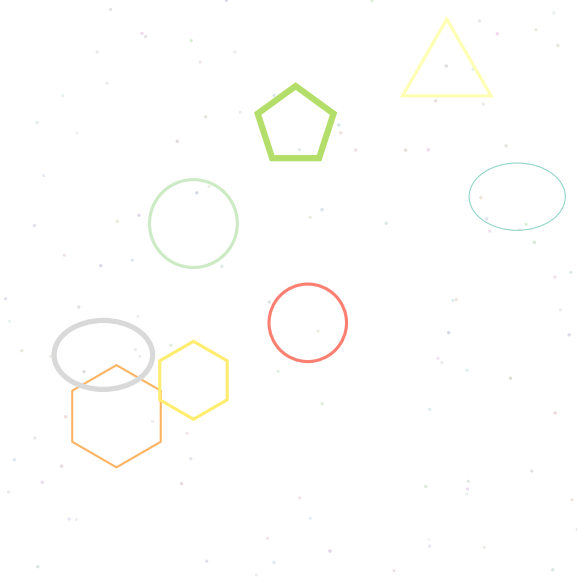[{"shape": "oval", "thickness": 0.5, "radius": 0.42, "center": [0.896, 0.659]}, {"shape": "triangle", "thickness": 1.5, "radius": 0.44, "center": [0.774, 0.877]}, {"shape": "circle", "thickness": 1.5, "radius": 0.34, "center": [0.533, 0.44]}, {"shape": "hexagon", "thickness": 1, "radius": 0.44, "center": [0.202, 0.278]}, {"shape": "pentagon", "thickness": 3, "radius": 0.35, "center": [0.512, 0.781]}, {"shape": "oval", "thickness": 2.5, "radius": 0.43, "center": [0.179, 0.385]}, {"shape": "circle", "thickness": 1.5, "radius": 0.38, "center": [0.335, 0.612]}, {"shape": "hexagon", "thickness": 1.5, "radius": 0.34, "center": [0.335, 0.341]}]